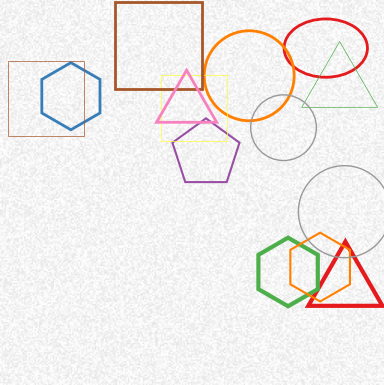[{"shape": "triangle", "thickness": 3, "radius": 0.56, "center": [0.897, 0.261]}, {"shape": "oval", "thickness": 2, "radius": 0.54, "center": [0.846, 0.875]}, {"shape": "hexagon", "thickness": 2, "radius": 0.44, "center": [0.184, 0.75]}, {"shape": "triangle", "thickness": 0.5, "radius": 0.57, "center": [0.882, 0.778]}, {"shape": "hexagon", "thickness": 3, "radius": 0.45, "center": [0.748, 0.294]}, {"shape": "pentagon", "thickness": 1.5, "radius": 0.46, "center": [0.535, 0.601]}, {"shape": "circle", "thickness": 2, "radius": 0.58, "center": [0.647, 0.803]}, {"shape": "hexagon", "thickness": 1.5, "radius": 0.45, "center": [0.832, 0.306]}, {"shape": "square", "thickness": 0.5, "radius": 0.43, "center": [0.504, 0.72]}, {"shape": "square", "thickness": 2, "radius": 0.56, "center": [0.411, 0.881]}, {"shape": "square", "thickness": 0.5, "radius": 0.49, "center": [0.12, 0.744]}, {"shape": "triangle", "thickness": 2, "radius": 0.45, "center": [0.485, 0.727]}, {"shape": "circle", "thickness": 1, "radius": 0.6, "center": [0.895, 0.45]}, {"shape": "circle", "thickness": 1, "radius": 0.43, "center": [0.736, 0.668]}]